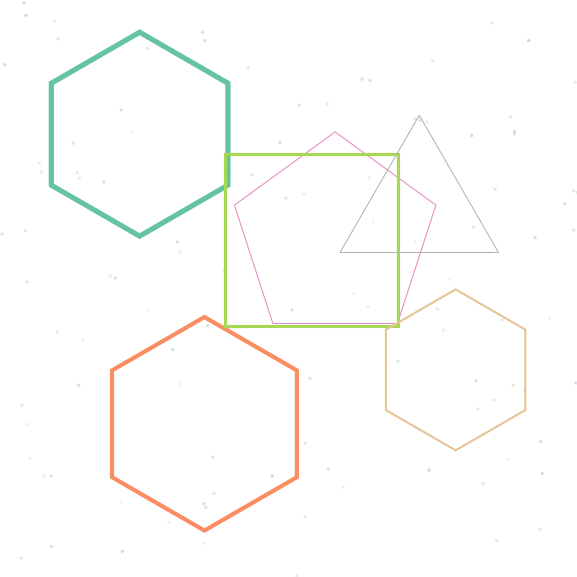[{"shape": "hexagon", "thickness": 2.5, "radius": 0.88, "center": [0.242, 0.767]}, {"shape": "hexagon", "thickness": 2, "radius": 0.92, "center": [0.354, 0.265]}, {"shape": "pentagon", "thickness": 0.5, "radius": 0.92, "center": [0.58, 0.587]}, {"shape": "square", "thickness": 1.5, "radius": 0.75, "center": [0.54, 0.583]}, {"shape": "hexagon", "thickness": 1, "radius": 0.7, "center": [0.789, 0.359]}, {"shape": "triangle", "thickness": 0.5, "radius": 0.79, "center": [0.726, 0.641]}]